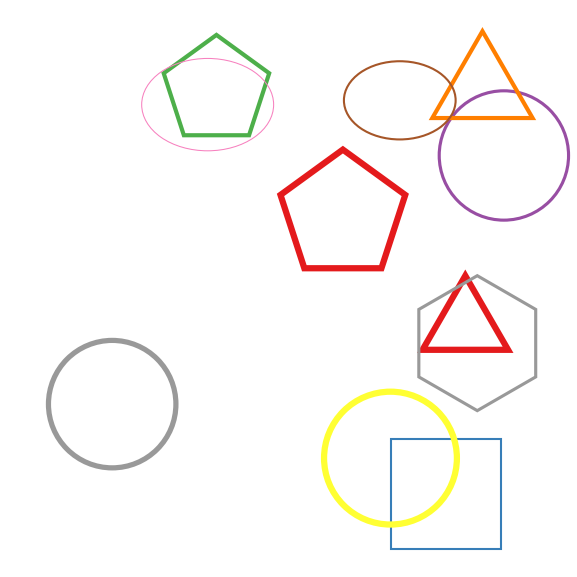[{"shape": "triangle", "thickness": 3, "radius": 0.43, "center": [0.806, 0.436]}, {"shape": "pentagon", "thickness": 3, "radius": 0.57, "center": [0.594, 0.627]}, {"shape": "square", "thickness": 1, "radius": 0.48, "center": [0.772, 0.144]}, {"shape": "pentagon", "thickness": 2, "radius": 0.48, "center": [0.375, 0.843]}, {"shape": "circle", "thickness": 1.5, "radius": 0.56, "center": [0.873, 0.73]}, {"shape": "triangle", "thickness": 2, "radius": 0.5, "center": [0.835, 0.845]}, {"shape": "circle", "thickness": 3, "radius": 0.58, "center": [0.676, 0.206]}, {"shape": "oval", "thickness": 1, "radius": 0.48, "center": [0.692, 0.825]}, {"shape": "oval", "thickness": 0.5, "radius": 0.57, "center": [0.36, 0.818]}, {"shape": "circle", "thickness": 2.5, "radius": 0.55, "center": [0.194, 0.299]}, {"shape": "hexagon", "thickness": 1.5, "radius": 0.58, "center": [0.826, 0.405]}]